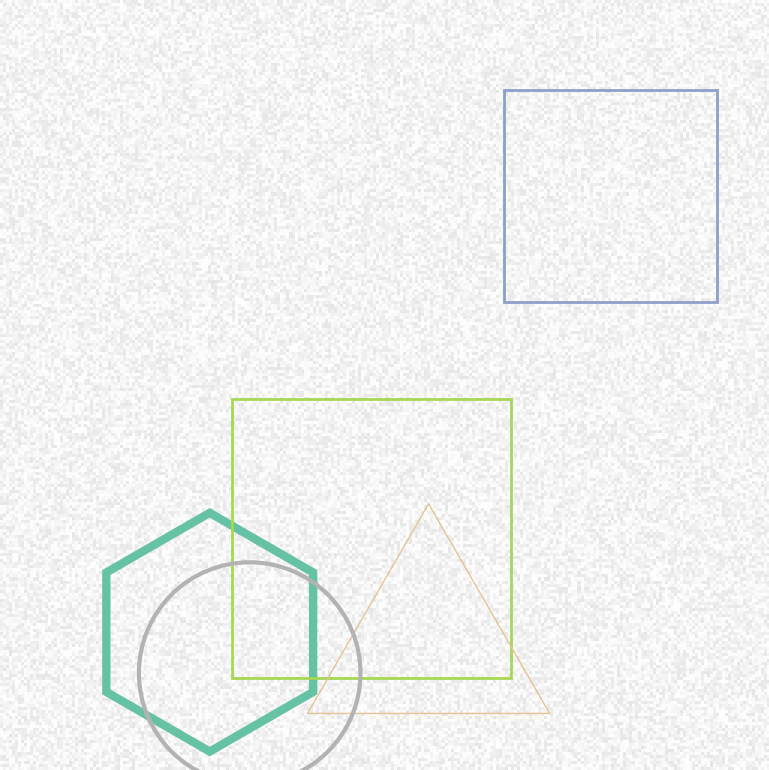[{"shape": "hexagon", "thickness": 3, "radius": 0.78, "center": [0.272, 0.179]}, {"shape": "square", "thickness": 1, "radius": 0.69, "center": [0.793, 0.745]}, {"shape": "square", "thickness": 1, "radius": 0.9, "center": [0.483, 0.301]}, {"shape": "triangle", "thickness": 0.5, "radius": 0.91, "center": [0.557, 0.164]}, {"shape": "circle", "thickness": 1.5, "radius": 0.72, "center": [0.324, 0.126]}]